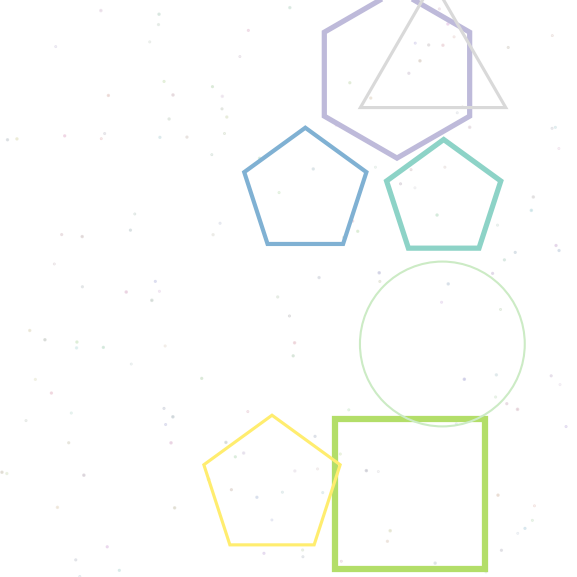[{"shape": "pentagon", "thickness": 2.5, "radius": 0.52, "center": [0.768, 0.654]}, {"shape": "hexagon", "thickness": 2.5, "radius": 0.73, "center": [0.687, 0.871]}, {"shape": "pentagon", "thickness": 2, "radius": 0.56, "center": [0.529, 0.667]}, {"shape": "square", "thickness": 3, "radius": 0.65, "center": [0.71, 0.143]}, {"shape": "triangle", "thickness": 1.5, "radius": 0.73, "center": [0.75, 0.886]}, {"shape": "circle", "thickness": 1, "radius": 0.71, "center": [0.766, 0.403]}, {"shape": "pentagon", "thickness": 1.5, "radius": 0.62, "center": [0.471, 0.156]}]